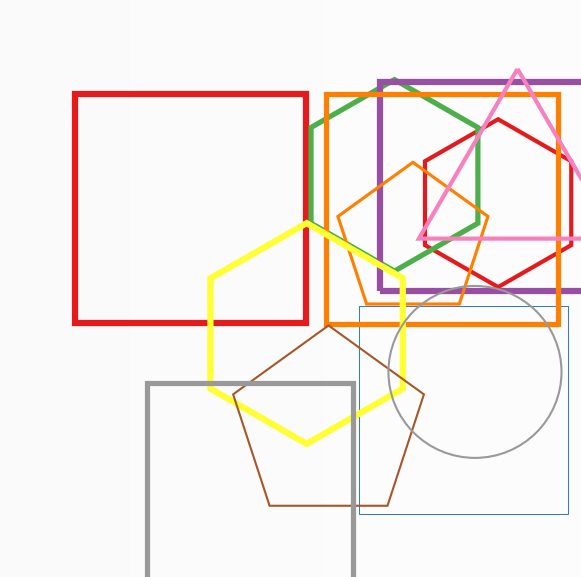[{"shape": "square", "thickness": 3, "radius": 0.99, "center": [0.328, 0.638]}, {"shape": "hexagon", "thickness": 2, "radius": 0.73, "center": [0.857, 0.647]}, {"shape": "square", "thickness": 0.5, "radius": 0.9, "center": [0.798, 0.289]}, {"shape": "hexagon", "thickness": 2.5, "radius": 0.83, "center": [0.679, 0.695]}, {"shape": "square", "thickness": 3, "radius": 0.91, "center": [0.835, 0.677]}, {"shape": "pentagon", "thickness": 1.5, "radius": 0.68, "center": [0.71, 0.582]}, {"shape": "square", "thickness": 2.5, "radius": 1.0, "center": [0.76, 0.637]}, {"shape": "hexagon", "thickness": 3, "radius": 0.96, "center": [0.528, 0.422]}, {"shape": "pentagon", "thickness": 1, "radius": 0.86, "center": [0.565, 0.263]}, {"shape": "triangle", "thickness": 2, "radius": 0.98, "center": [0.89, 0.684]}, {"shape": "square", "thickness": 2.5, "radius": 0.89, "center": [0.43, 0.159]}, {"shape": "circle", "thickness": 1, "radius": 0.74, "center": [0.817, 0.355]}]